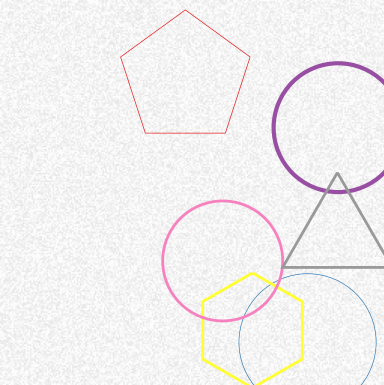[{"shape": "pentagon", "thickness": 0.5, "radius": 0.88, "center": [0.481, 0.797]}, {"shape": "circle", "thickness": 0.5, "radius": 0.89, "center": [0.799, 0.111]}, {"shape": "circle", "thickness": 3, "radius": 0.84, "center": [0.878, 0.668]}, {"shape": "hexagon", "thickness": 2, "radius": 0.75, "center": [0.656, 0.142]}, {"shape": "circle", "thickness": 2, "radius": 0.78, "center": [0.578, 0.322]}, {"shape": "triangle", "thickness": 2, "radius": 0.82, "center": [0.876, 0.387]}]